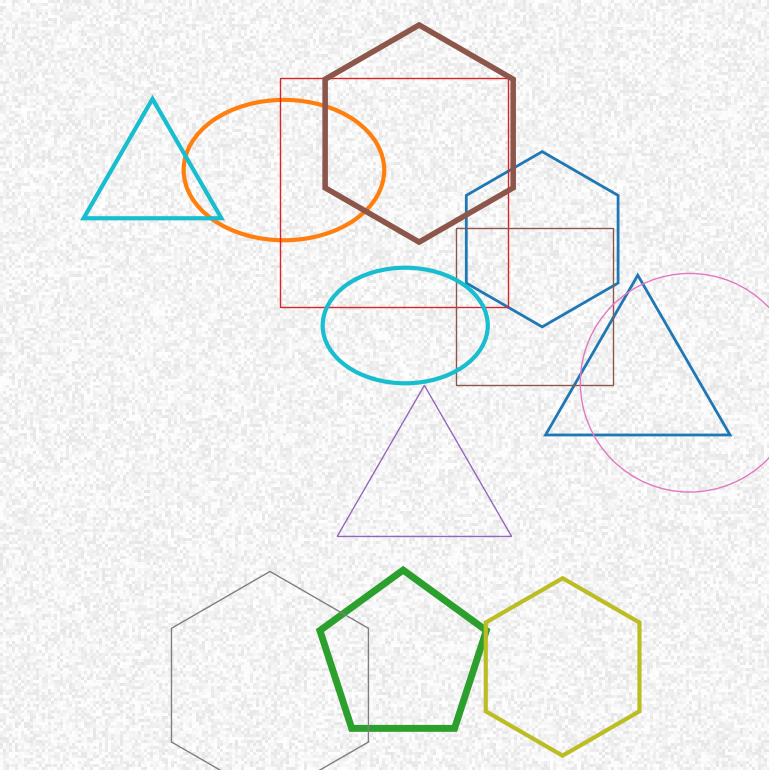[{"shape": "triangle", "thickness": 1, "radius": 0.69, "center": [0.828, 0.504]}, {"shape": "hexagon", "thickness": 1, "radius": 0.57, "center": [0.704, 0.689]}, {"shape": "oval", "thickness": 1.5, "radius": 0.65, "center": [0.369, 0.779]}, {"shape": "pentagon", "thickness": 2.5, "radius": 0.57, "center": [0.524, 0.146]}, {"shape": "square", "thickness": 0.5, "radius": 0.74, "center": [0.512, 0.75]}, {"shape": "triangle", "thickness": 0.5, "radius": 0.65, "center": [0.551, 0.369]}, {"shape": "hexagon", "thickness": 2, "radius": 0.7, "center": [0.544, 0.827]}, {"shape": "square", "thickness": 0.5, "radius": 0.51, "center": [0.694, 0.602]}, {"shape": "circle", "thickness": 0.5, "radius": 0.71, "center": [0.896, 0.503]}, {"shape": "hexagon", "thickness": 0.5, "radius": 0.74, "center": [0.351, 0.11]}, {"shape": "hexagon", "thickness": 1.5, "radius": 0.58, "center": [0.731, 0.134]}, {"shape": "triangle", "thickness": 1.5, "radius": 0.52, "center": [0.198, 0.768]}, {"shape": "oval", "thickness": 1.5, "radius": 0.54, "center": [0.526, 0.577]}]